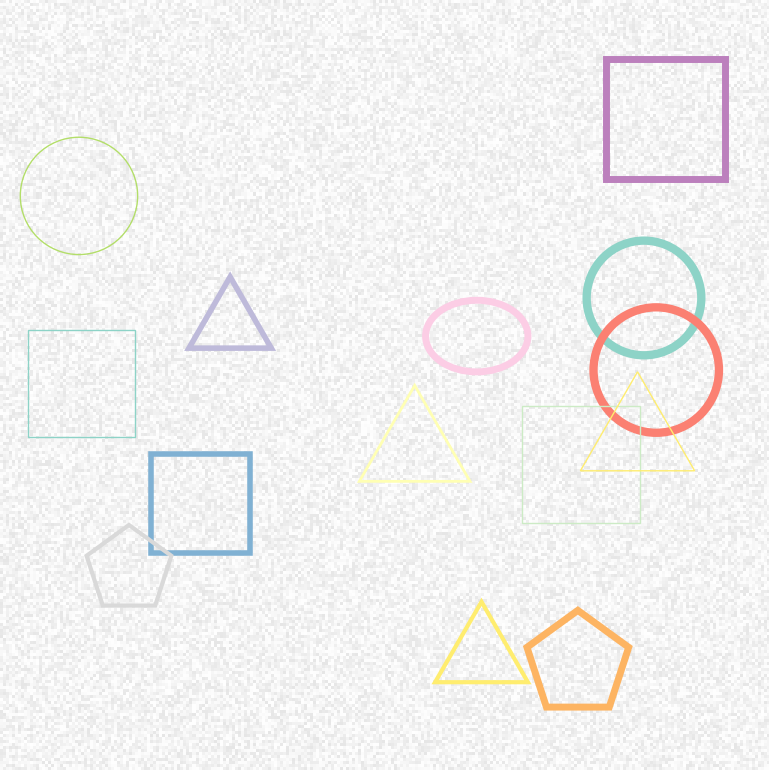[{"shape": "square", "thickness": 0.5, "radius": 0.35, "center": [0.106, 0.502]}, {"shape": "circle", "thickness": 3, "radius": 0.37, "center": [0.836, 0.613]}, {"shape": "triangle", "thickness": 1, "radius": 0.42, "center": [0.539, 0.416]}, {"shape": "triangle", "thickness": 2, "radius": 0.31, "center": [0.299, 0.579]}, {"shape": "circle", "thickness": 3, "radius": 0.41, "center": [0.852, 0.519]}, {"shape": "square", "thickness": 2, "radius": 0.32, "center": [0.26, 0.346]}, {"shape": "pentagon", "thickness": 2.5, "radius": 0.35, "center": [0.75, 0.138]}, {"shape": "circle", "thickness": 0.5, "radius": 0.38, "center": [0.103, 0.746]}, {"shape": "oval", "thickness": 2.5, "radius": 0.33, "center": [0.619, 0.564]}, {"shape": "pentagon", "thickness": 1.5, "radius": 0.29, "center": [0.167, 0.26]}, {"shape": "square", "thickness": 2.5, "radius": 0.39, "center": [0.864, 0.845]}, {"shape": "square", "thickness": 0.5, "radius": 0.38, "center": [0.755, 0.397]}, {"shape": "triangle", "thickness": 0.5, "radius": 0.43, "center": [0.828, 0.431]}, {"shape": "triangle", "thickness": 1.5, "radius": 0.35, "center": [0.625, 0.149]}]